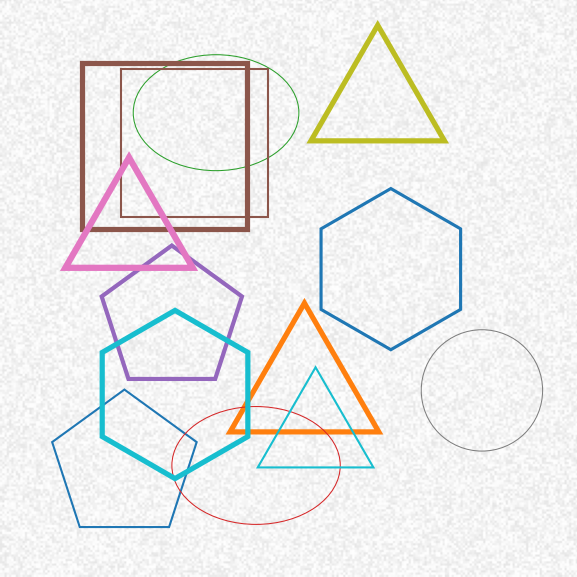[{"shape": "pentagon", "thickness": 1, "radius": 0.66, "center": [0.215, 0.193]}, {"shape": "hexagon", "thickness": 1.5, "radius": 0.7, "center": [0.677, 0.533]}, {"shape": "triangle", "thickness": 2.5, "radius": 0.74, "center": [0.527, 0.326]}, {"shape": "oval", "thickness": 0.5, "radius": 0.72, "center": [0.374, 0.804]}, {"shape": "oval", "thickness": 0.5, "radius": 0.73, "center": [0.443, 0.193]}, {"shape": "pentagon", "thickness": 2, "radius": 0.64, "center": [0.298, 0.446]}, {"shape": "square", "thickness": 2.5, "radius": 0.72, "center": [0.285, 0.746]}, {"shape": "square", "thickness": 1, "radius": 0.64, "center": [0.337, 0.752]}, {"shape": "triangle", "thickness": 3, "radius": 0.64, "center": [0.223, 0.599]}, {"shape": "circle", "thickness": 0.5, "radius": 0.53, "center": [0.835, 0.323]}, {"shape": "triangle", "thickness": 2.5, "radius": 0.67, "center": [0.654, 0.822]}, {"shape": "hexagon", "thickness": 2.5, "radius": 0.73, "center": [0.303, 0.316]}, {"shape": "triangle", "thickness": 1, "radius": 0.58, "center": [0.546, 0.248]}]